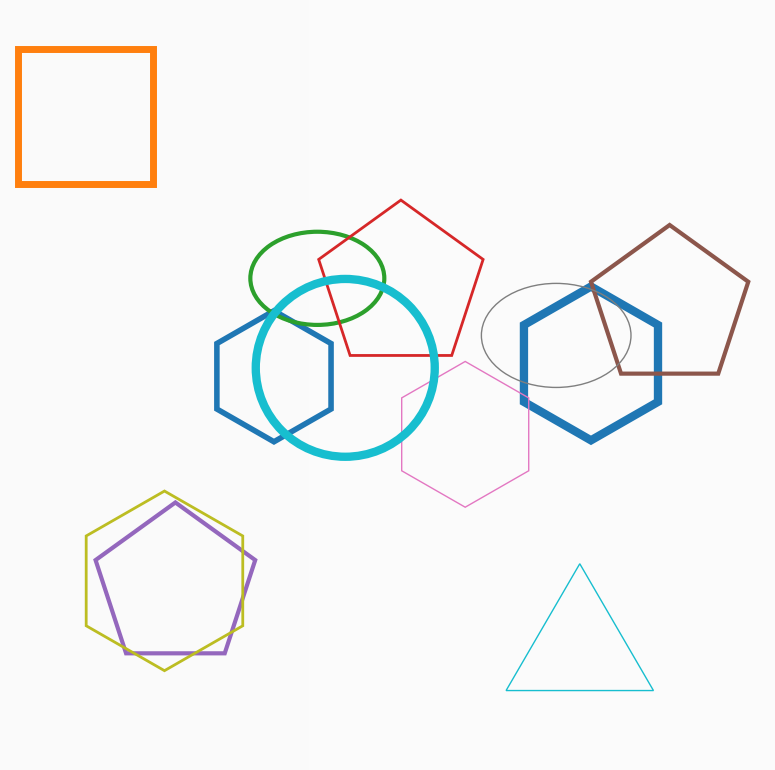[{"shape": "hexagon", "thickness": 3, "radius": 0.5, "center": [0.763, 0.528]}, {"shape": "hexagon", "thickness": 2, "radius": 0.43, "center": [0.354, 0.511]}, {"shape": "square", "thickness": 2.5, "radius": 0.44, "center": [0.11, 0.849]}, {"shape": "oval", "thickness": 1.5, "radius": 0.43, "center": [0.409, 0.639]}, {"shape": "pentagon", "thickness": 1, "radius": 0.56, "center": [0.517, 0.629]}, {"shape": "pentagon", "thickness": 1.5, "radius": 0.54, "center": [0.226, 0.239]}, {"shape": "pentagon", "thickness": 1.5, "radius": 0.53, "center": [0.864, 0.601]}, {"shape": "hexagon", "thickness": 0.5, "radius": 0.47, "center": [0.6, 0.436]}, {"shape": "oval", "thickness": 0.5, "radius": 0.48, "center": [0.718, 0.564]}, {"shape": "hexagon", "thickness": 1, "radius": 0.58, "center": [0.212, 0.246]}, {"shape": "triangle", "thickness": 0.5, "radius": 0.55, "center": [0.748, 0.158]}, {"shape": "circle", "thickness": 3, "radius": 0.58, "center": [0.446, 0.522]}]